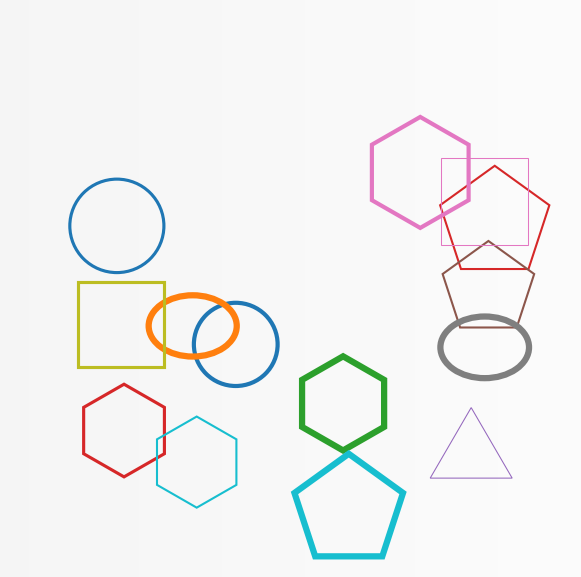[{"shape": "circle", "thickness": 1.5, "radius": 0.4, "center": [0.201, 0.608]}, {"shape": "circle", "thickness": 2, "radius": 0.36, "center": [0.406, 0.403]}, {"shape": "oval", "thickness": 3, "radius": 0.38, "center": [0.332, 0.435]}, {"shape": "hexagon", "thickness": 3, "radius": 0.41, "center": [0.59, 0.301]}, {"shape": "pentagon", "thickness": 1, "radius": 0.49, "center": [0.851, 0.613]}, {"shape": "hexagon", "thickness": 1.5, "radius": 0.4, "center": [0.213, 0.254]}, {"shape": "triangle", "thickness": 0.5, "radius": 0.41, "center": [0.811, 0.212]}, {"shape": "pentagon", "thickness": 1, "radius": 0.41, "center": [0.84, 0.499]}, {"shape": "hexagon", "thickness": 2, "radius": 0.48, "center": [0.723, 0.701]}, {"shape": "square", "thickness": 0.5, "radius": 0.38, "center": [0.833, 0.651]}, {"shape": "oval", "thickness": 3, "radius": 0.38, "center": [0.834, 0.398]}, {"shape": "square", "thickness": 1.5, "radius": 0.37, "center": [0.208, 0.438]}, {"shape": "pentagon", "thickness": 3, "radius": 0.49, "center": [0.6, 0.115]}, {"shape": "hexagon", "thickness": 1, "radius": 0.39, "center": [0.338, 0.199]}]